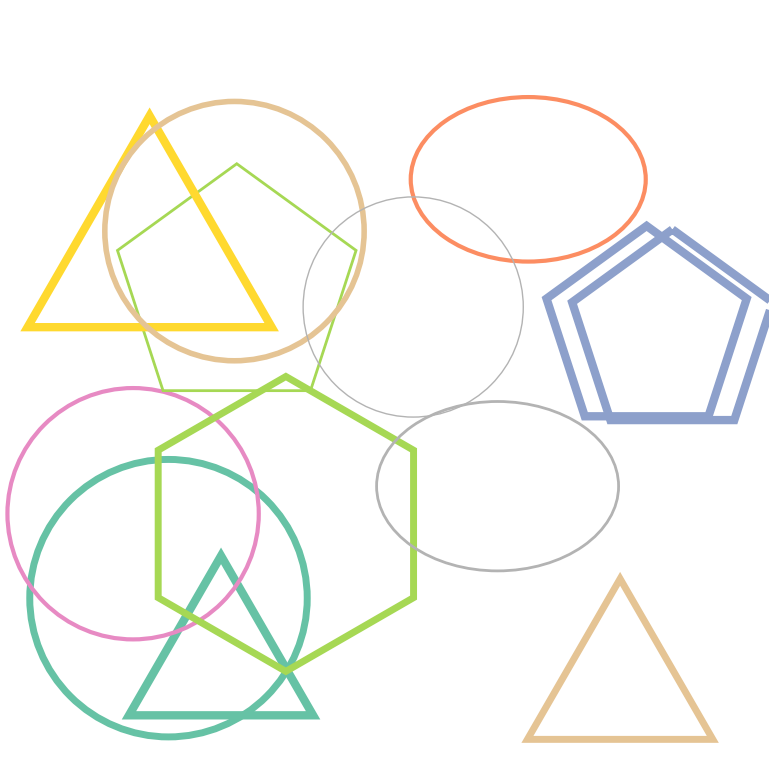[{"shape": "triangle", "thickness": 3, "radius": 0.69, "center": [0.287, 0.14]}, {"shape": "circle", "thickness": 2.5, "radius": 0.9, "center": [0.219, 0.223]}, {"shape": "oval", "thickness": 1.5, "radius": 0.76, "center": [0.686, 0.767]}, {"shape": "pentagon", "thickness": 3, "radius": 0.68, "center": [0.84, 0.57]}, {"shape": "pentagon", "thickness": 3, "radius": 0.68, "center": [0.873, 0.565]}, {"shape": "circle", "thickness": 1.5, "radius": 0.82, "center": [0.173, 0.333]}, {"shape": "pentagon", "thickness": 1, "radius": 0.81, "center": [0.307, 0.624]}, {"shape": "hexagon", "thickness": 2.5, "radius": 0.96, "center": [0.371, 0.32]}, {"shape": "triangle", "thickness": 3, "radius": 0.92, "center": [0.194, 0.667]}, {"shape": "triangle", "thickness": 2.5, "radius": 0.69, "center": [0.805, 0.109]}, {"shape": "circle", "thickness": 2, "radius": 0.84, "center": [0.305, 0.7]}, {"shape": "oval", "thickness": 1, "radius": 0.79, "center": [0.646, 0.369]}, {"shape": "circle", "thickness": 0.5, "radius": 0.71, "center": [0.537, 0.601]}]